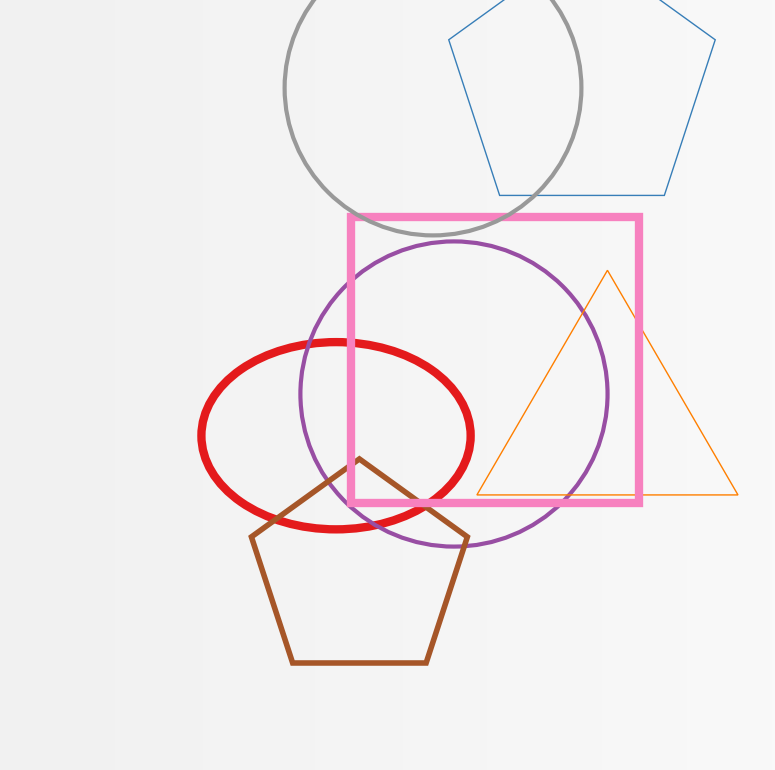[{"shape": "oval", "thickness": 3, "radius": 0.87, "center": [0.434, 0.434]}, {"shape": "pentagon", "thickness": 0.5, "radius": 0.9, "center": [0.751, 0.892]}, {"shape": "circle", "thickness": 1.5, "radius": 0.99, "center": [0.586, 0.488]}, {"shape": "triangle", "thickness": 0.5, "radius": 0.97, "center": [0.784, 0.454]}, {"shape": "pentagon", "thickness": 2, "radius": 0.73, "center": [0.464, 0.257]}, {"shape": "square", "thickness": 3, "radius": 0.93, "center": [0.638, 0.532]}, {"shape": "circle", "thickness": 1.5, "radius": 0.96, "center": [0.559, 0.886]}]